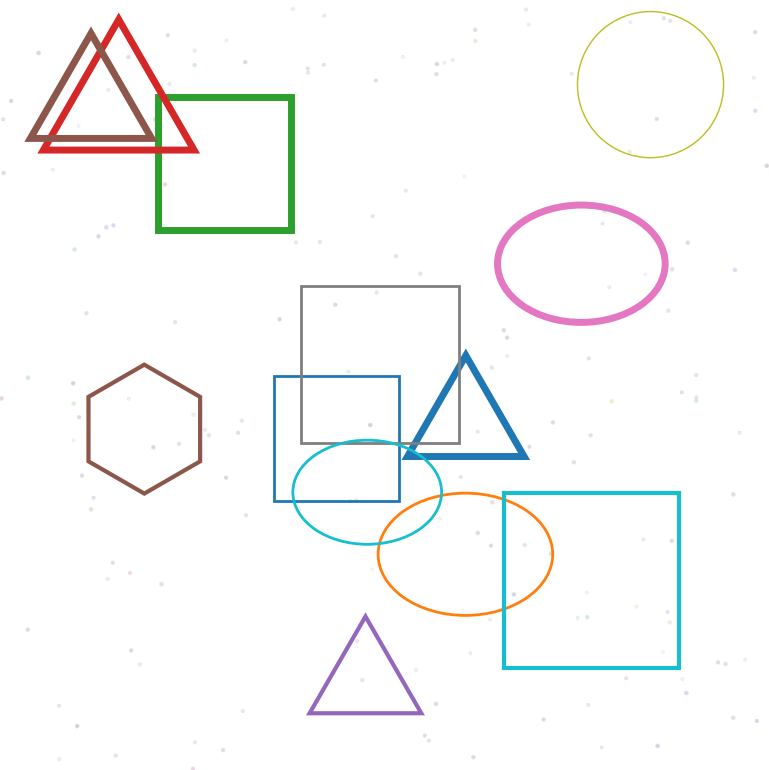[{"shape": "triangle", "thickness": 2.5, "radius": 0.44, "center": [0.605, 0.451]}, {"shape": "square", "thickness": 1, "radius": 0.4, "center": [0.437, 0.43]}, {"shape": "oval", "thickness": 1, "radius": 0.57, "center": [0.604, 0.28]}, {"shape": "square", "thickness": 2.5, "radius": 0.43, "center": [0.292, 0.788]}, {"shape": "triangle", "thickness": 2.5, "radius": 0.56, "center": [0.154, 0.862]}, {"shape": "triangle", "thickness": 1.5, "radius": 0.42, "center": [0.475, 0.116]}, {"shape": "hexagon", "thickness": 1.5, "radius": 0.42, "center": [0.187, 0.443]}, {"shape": "triangle", "thickness": 2.5, "radius": 0.45, "center": [0.118, 0.866]}, {"shape": "oval", "thickness": 2.5, "radius": 0.54, "center": [0.755, 0.657]}, {"shape": "square", "thickness": 1, "radius": 0.51, "center": [0.493, 0.527]}, {"shape": "circle", "thickness": 0.5, "radius": 0.47, "center": [0.845, 0.89]}, {"shape": "square", "thickness": 1.5, "radius": 0.57, "center": [0.768, 0.246]}, {"shape": "oval", "thickness": 1, "radius": 0.48, "center": [0.477, 0.361]}]